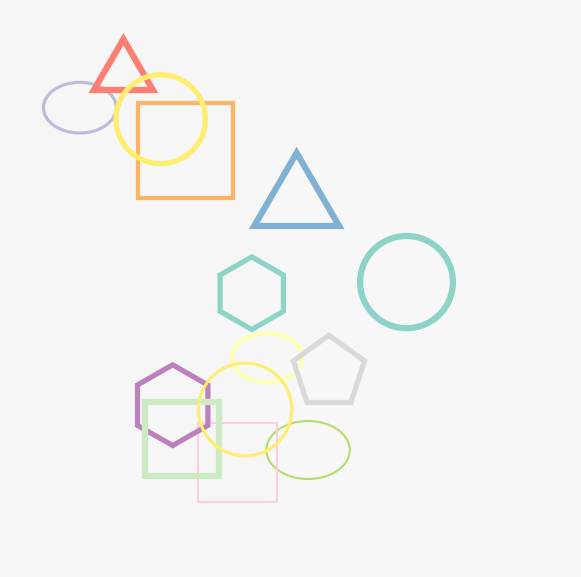[{"shape": "circle", "thickness": 3, "radius": 0.4, "center": [0.699, 0.511]}, {"shape": "hexagon", "thickness": 2.5, "radius": 0.31, "center": [0.433, 0.491]}, {"shape": "oval", "thickness": 2, "radius": 0.3, "center": [0.459, 0.38]}, {"shape": "oval", "thickness": 1.5, "radius": 0.31, "center": [0.137, 0.813]}, {"shape": "triangle", "thickness": 3, "radius": 0.29, "center": [0.212, 0.873]}, {"shape": "triangle", "thickness": 3, "radius": 0.42, "center": [0.51, 0.65]}, {"shape": "square", "thickness": 2, "radius": 0.41, "center": [0.32, 0.738]}, {"shape": "oval", "thickness": 1, "radius": 0.36, "center": [0.53, 0.22]}, {"shape": "square", "thickness": 1, "radius": 0.34, "center": [0.409, 0.198]}, {"shape": "pentagon", "thickness": 2.5, "radius": 0.32, "center": [0.566, 0.354]}, {"shape": "hexagon", "thickness": 2.5, "radius": 0.35, "center": [0.297, 0.298]}, {"shape": "square", "thickness": 3, "radius": 0.32, "center": [0.312, 0.239]}, {"shape": "circle", "thickness": 1.5, "radius": 0.4, "center": [0.422, 0.29]}, {"shape": "circle", "thickness": 2.5, "radius": 0.38, "center": [0.276, 0.793]}]